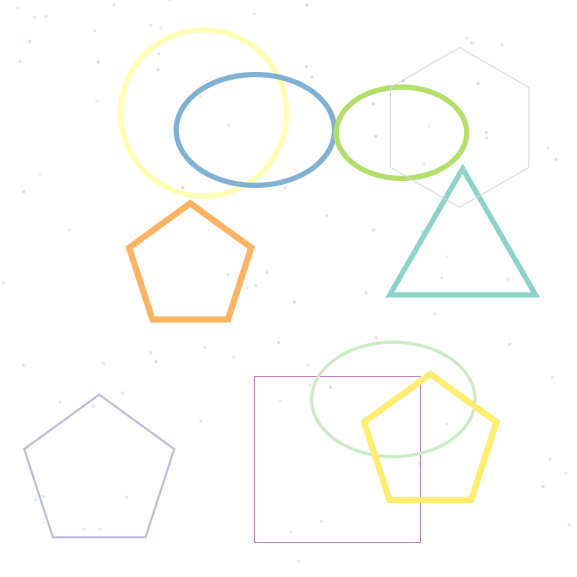[{"shape": "triangle", "thickness": 2.5, "radius": 0.73, "center": [0.801, 0.561]}, {"shape": "circle", "thickness": 2.5, "radius": 0.72, "center": [0.353, 0.803]}, {"shape": "pentagon", "thickness": 1, "radius": 0.68, "center": [0.172, 0.179]}, {"shape": "oval", "thickness": 2.5, "radius": 0.69, "center": [0.442, 0.774]}, {"shape": "pentagon", "thickness": 3, "radius": 0.56, "center": [0.329, 0.536]}, {"shape": "oval", "thickness": 2.5, "radius": 0.56, "center": [0.695, 0.769]}, {"shape": "hexagon", "thickness": 0.5, "radius": 0.69, "center": [0.796, 0.779]}, {"shape": "square", "thickness": 0.5, "radius": 0.72, "center": [0.583, 0.204]}, {"shape": "oval", "thickness": 1.5, "radius": 0.71, "center": [0.681, 0.308]}, {"shape": "pentagon", "thickness": 3, "radius": 0.6, "center": [0.745, 0.231]}]